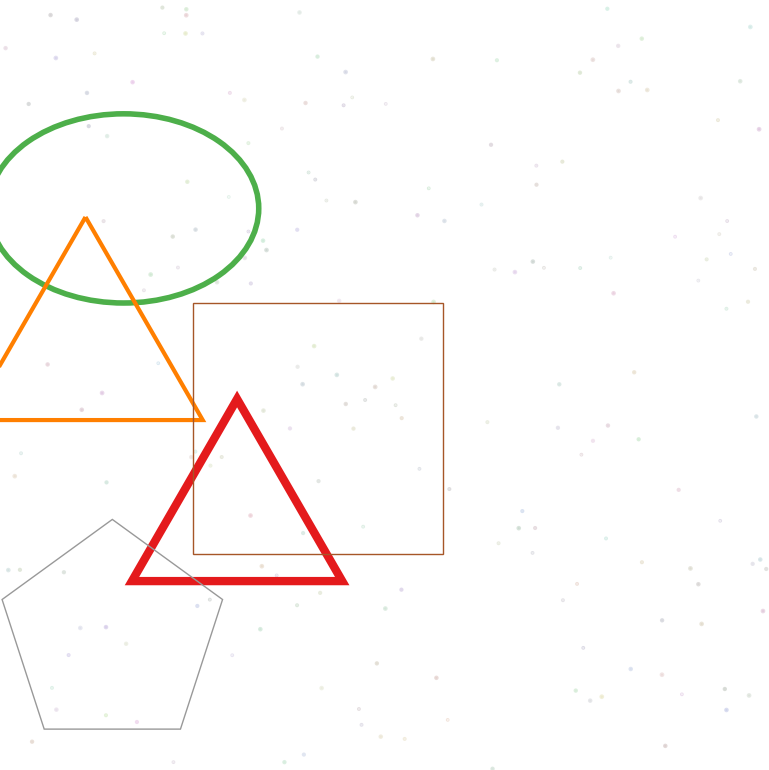[{"shape": "triangle", "thickness": 3, "radius": 0.79, "center": [0.308, 0.324]}, {"shape": "oval", "thickness": 2, "radius": 0.88, "center": [0.161, 0.729]}, {"shape": "triangle", "thickness": 1.5, "radius": 0.88, "center": [0.111, 0.542]}, {"shape": "square", "thickness": 0.5, "radius": 0.81, "center": [0.413, 0.444]}, {"shape": "pentagon", "thickness": 0.5, "radius": 0.75, "center": [0.146, 0.175]}]